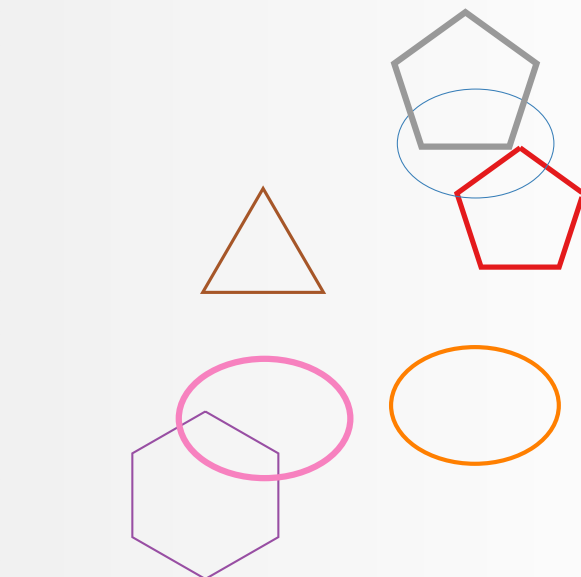[{"shape": "pentagon", "thickness": 2.5, "radius": 0.57, "center": [0.895, 0.629]}, {"shape": "oval", "thickness": 0.5, "radius": 0.67, "center": [0.818, 0.751]}, {"shape": "hexagon", "thickness": 1, "radius": 0.73, "center": [0.353, 0.142]}, {"shape": "oval", "thickness": 2, "radius": 0.72, "center": [0.817, 0.297]}, {"shape": "triangle", "thickness": 1.5, "radius": 0.6, "center": [0.453, 0.553]}, {"shape": "oval", "thickness": 3, "radius": 0.74, "center": [0.455, 0.274]}, {"shape": "pentagon", "thickness": 3, "radius": 0.64, "center": [0.801, 0.849]}]